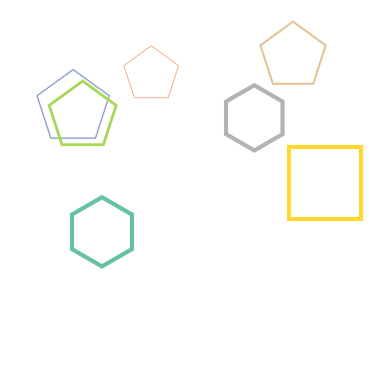[{"shape": "hexagon", "thickness": 3, "radius": 0.45, "center": [0.265, 0.398]}, {"shape": "pentagon", "thickness": 0.5, "radius": 0.37, "center": [0.393, 0.806]}, {"shape": "pentagon", "thickness": 1, "radius": 0.49, "center": [0.19, 0.721]}, {"shape": "pentagon", "thickness": 2, "radius": 0.46, "center": [0.215, 0.698]}, {"shape": "square", "thickness": 3, "radius": 0.47, "center": [0.844, 0.524]}, {"shape": "pentagon", "thickness": 1.5, "radius": 0.45, "center": [0.761, 0.855]}, {"shape": "hexagon", "thickness": 3, "radius": 0.42, "center": [0.66, 0.694]}]